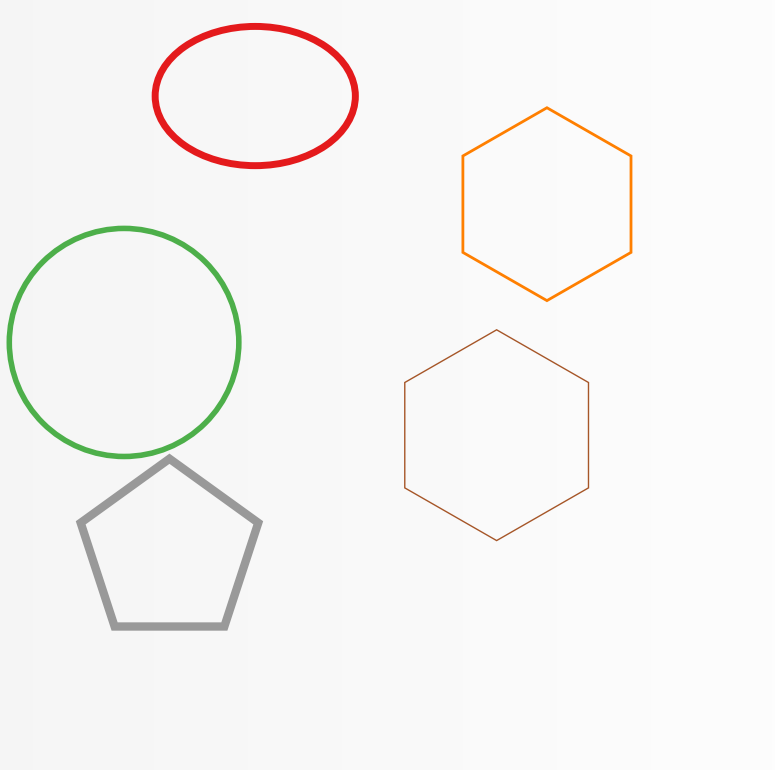[{"shape": "oval", "thickness": 2.5, "radius": 0.65, "center": [0.329, 0.875]}, {"shape": "circle", "thickness": 2, "radius": 0.74, "center": [0.16, 0.555]}, {"shape": "hexagon", "thickness": 1, "radius": 0.63, "center": [0.706, 0.735]}, {"shape": "hexagon", "thickness": 0.5, "radius": 0.68, "center": [0.641, 0.435]}, {"shape": "pentagon", "thickness": 3, "radius": 0.6, "center": [0.219, 0.284]}]